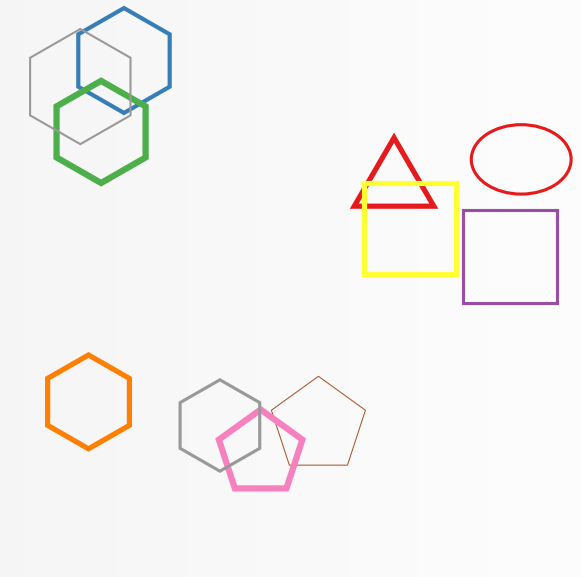[{"shape": "triangle", "thickness": 2.5, "radius": 0.4, "center": [0.678, 0.682]}, {"shape": "oval", "thickness": 1.5, "radius": 0.43, "center": [0.897, 0.723]}, {"shape": "hexagon", "thickness": 2, "radius": 0.45, "center": [0.213, 0.894]}, {"shape": "hexagon", "thickness": 3, "radius": 0.44, "center": [0.174, 0.771]}, {"shape": "square", "thickness": 1.5, "radius": 0.4, "center": [0.878, 0.555]}, {"shape": "hexagon", "thickness": 2.5, "radius": 0.41, "center": [0.152, 0.303]}, {"shape": "square", "thickness": 2.5, "radius": 0.39, "center": [0.705, 0.604]}, {"shape": "pentagon", "thickness": 0.5, "radius": 0.43, "center": [0.548, 0.262]}, {"shape": "pentagon", "thickness": 3, "radius": 0.38, "center": [0.448, 0.215]}, {"shape": "hexagon", "thickness": 1.5, "radius": 0.4, "center": [0.378, 0.262]}, {"shape": "hexagon", "thickness": 1, "radius": 0.5, "center": [0.138, 0.849]}]